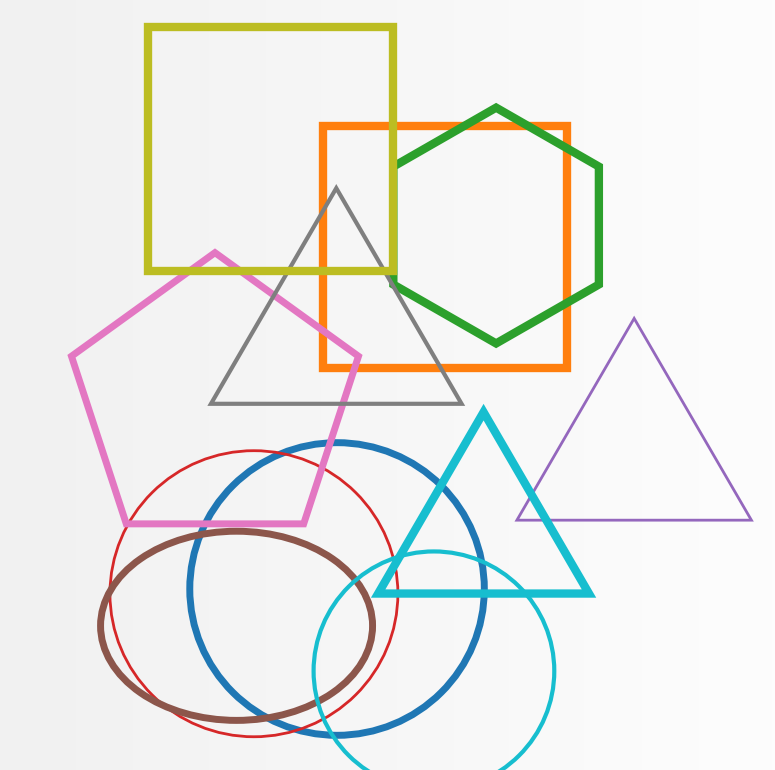[{"shape": "circle", "thickness": 2.5, "radius": 0.95, "center": [0.435, 0.235]}, {"shape": "square", "thickness": 3, "radius": 0.79, "center": [0.574, 0.679]}, {"shape": "hexagon", "thickness": 3, "radius": 0.77, "center": [0.64, 0.707]}, {"shape": "circle", "thickness": 1, "radius": 0.93, "center": [0.328, 0.229]}, {"shape": "triangle", "thickness": 1, "radius": 0.87, "center": [0.818, 0.412]}, {"shape": "oval", "thickness": 2.5, "radius": 0.88, "center": [0.305, 0.187]}, {"shape": "pentagon", "thickness": 2.5, "radius": 0.97, "center": [0.277, 0.477]}, {"shape": "triangle", "thickness": 1.5, "radius": 0.93, "center": [0.434, 0.569]}, {"shape": "square", "thickness": 3, "radius": 0.79, "center": [0.349, 0.806]}, {"shape": "triangle", "thickness": 3, "radius": 0.79, "center": [0.624, 0.308]}, {"shape": "circle", "thickness": 1.5, "radius": 0.78, "center": [0.56, 0.129]}]